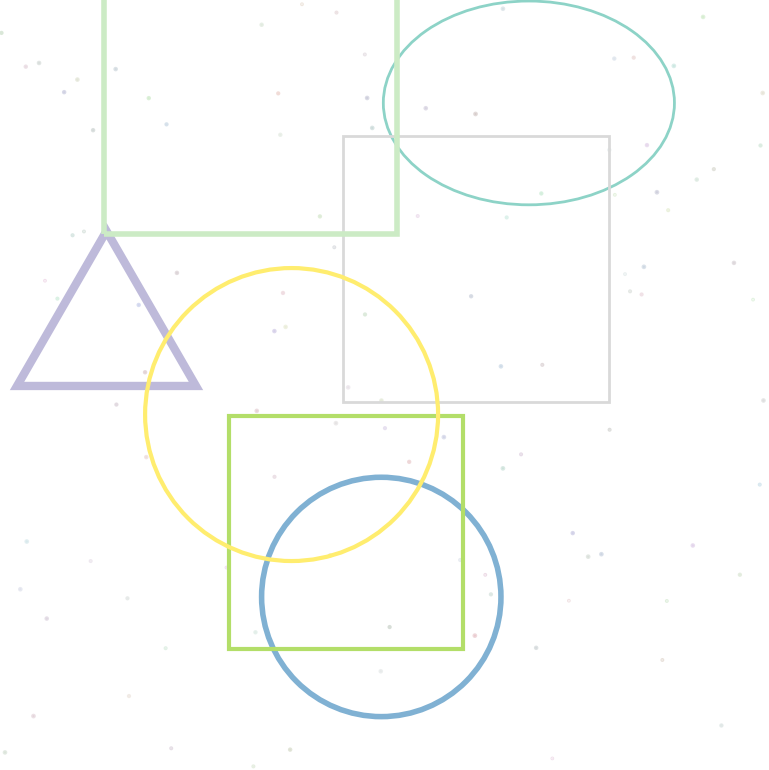[{"shape": "oval", "thickness": 1, "radius": 0.95, "center": [0.687, 0.866]}, {"shape": "triangle", "thickness": 3, "radius": 0.67, "center": [0.138, 0.566]}, {"shape": "circle", "thickness": 2, "radius": 0.78, "center": [0.495, 0.225]}, {"shape": "square", "thickness": 1.5, "radius": 0.76, "center": [0.449, 0.308]}, {"shape": "square", "thickness": 1, "radius": 0.86, "center": [0.618, 0.651]}, {"shape": "square", "thickness": 2, "radius": 0.95, "center": [0.326, 0.886]}, {"shape": "circle", "thickness": 1.5, "radius": 0.95, "center": [0.379, 0.462]}]